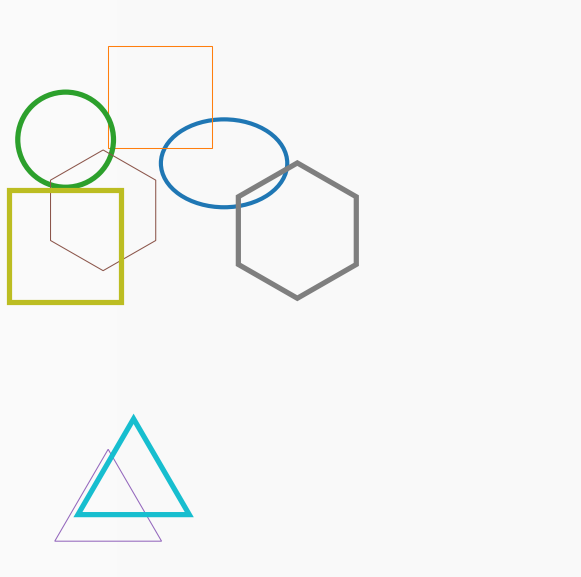[{"shape": "oval", "thickness": 2, "radius": 0.54, "center": [0.386, 0.716]}, {"shape": "square", "thickness": 0.5, "radius": 0.44, "center": [0.275, 0.831]}, {"shape": "circle", "thickness": 2.5, "radius": 0.41, "center": [0.113, 0.757]}, {"shape": "triangle", "thickness": 0.5, "radius": 0.53, "center": [0.186, 0.115]}, {"shape": "hexagon", "thickness": 0.5, "radius": 0.52, "center": [0.177, 0.635]}, {"shape": "hexagon", "thickness": 2.5, "radius": 0.59, "center": [0.512, 0.6]}, {"shape": "square", "thickness": 2.5, "radius": 0.48, "center": [0.111, 0.573]}, {"shape": "triangle", "thickness": 2.5, "radius": 0.55, "center": [0.23, 0.163]}]